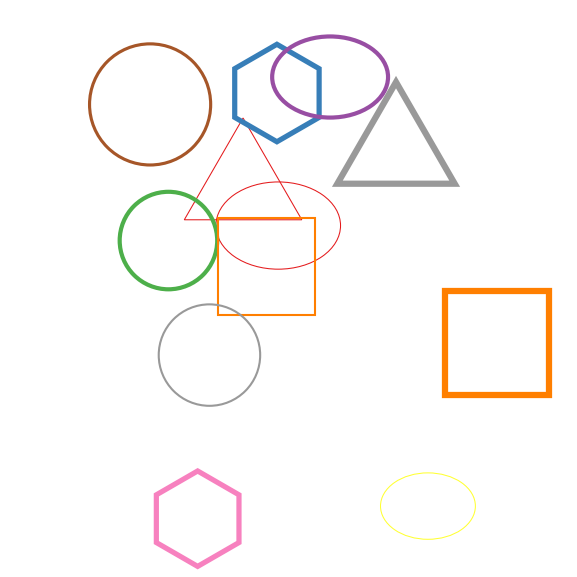[{"shape": "triangle", "thickness": 0.5, "radius": 0.59, "center": [0.421, 0.677]}, {"shape": "oval", "thickness": 0.5, "radius": 0.54, "center": [0.482, 0.609]}, {"shape": "hexagon", "thickness": 2.5, "radius": 0.42, "center": [0.48, 0.838]}, {"shape": "circle", "thickness": 2, "radius": 0.42, "center": [0.292, 0.583]}, {"shape": "oval", "thickness": 2, "radius": 0.5, "center": [0.572, 0.866]}, {"shape": "square", "thickness": 1, "radius": 0.42, "center": [0.462, 0.537]}, {"shape": "square", "thickness": 3, "radius": 0.45, "center": [0.861, 0.405]}, {"shape": "oval", "thickness": 0.5, "radius": 0.41, "center": [0.741, 0.123]}, {"shape": "circle", "thickness": 1.5, "radius": 0.52, "center": [0.26, 0.818]}, {"shape": "hexagon", "thickness": 2.5, "radius": 0.41, "center": [0.342, 0.101]}, {"shape": "triangle", "thickness": 3, "radius": 0.59, "center": [0.686, 0.74]}, {"shape": "circle", "thickness": 1, "radius": 0.44, "center": [0.363, 0.384]}]